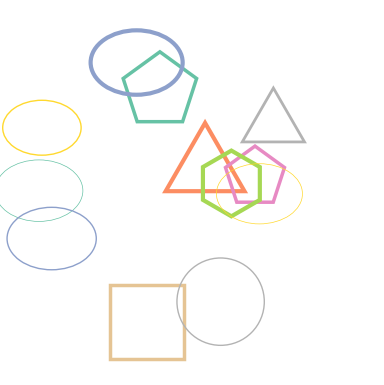[{"shape": "pentagon", "thickness": 2.5, "radius": 0.5, "center": [0.415, 0.765]}, {"shape": "oval", "thickness": 0.5, "radius": 0.57, "center": [0.101, 0.505]}, {"shape": "triangle", "thickness": 3, "radius": 0.59, "center": [0.533, 0.562]}, {"shape": "oval", "thickness": 3, "radius": 0.6, "center": [0.355, 0.838]}, {"shape": "oval", "thickness": 1, "radius": 0.58, "center": [0.134, 0.38]}, {"shape": "pentagon", "thickness": 2.5, "radius": 0.4, "center": [0.662, 0.54]}, {"shape": "hexagon", "thickness": 3, "radius": 0.43, "center": [0.601, 0.523]}, {"shape": "oval", "thickness": 0.5, "radius": 0.56, "center": [0.674, 0.497]}, {"shape": "oval", "thickness": 1, "radius": 0.51, "center": [0.109, 0.668]}, {"shape": "square", "thickness": 2.5, "radius": 0.48, "center": [0.382, 0.163]}, {"shape": "triangle", "thickness": 2, "radius": 0.47, "center": [0.71, 0.678]}, {"shape": "circle", "thickness": 1, "radius": 0.57, "center": [0.573, 0.216]}]